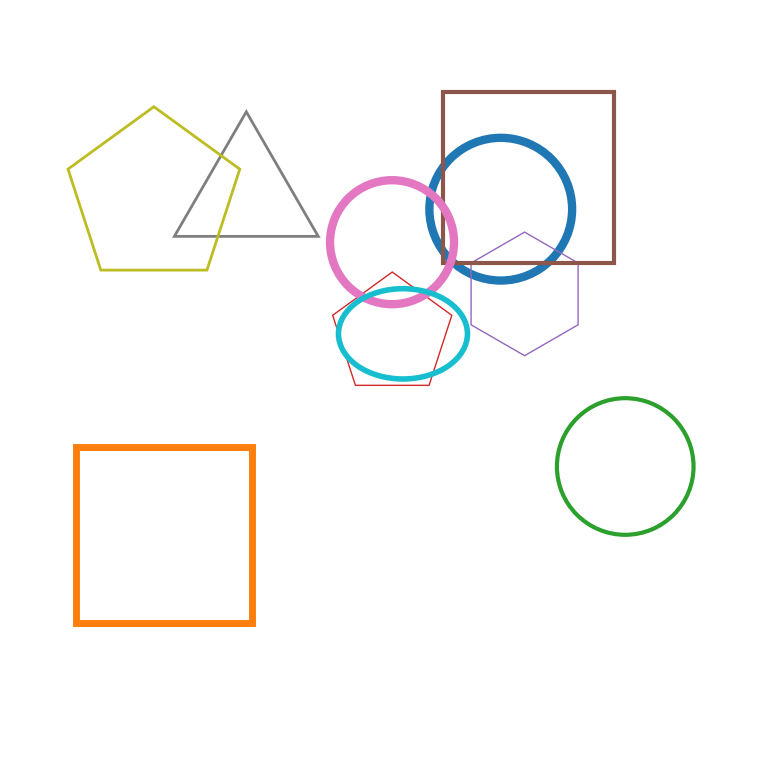[{"shape": "circle", "thickness": 3, "radius": 0.46, "center": [0.65, 0.728]}, {"shape": "square", "thickness": 2.5, "radius": 0.57, "center": [0.213, 0.305]}, {"shape": "circle", "thickness": 1.5, "radius": 0.44, "center": [0.812, 0.394]}, {"shape": "pentagon", "thickness": 0.5, "radius": 0.41, "center": [0.509, 0.565]}, {"shape": "hexagon", "thickness": 0.5, "radius": 0.4, "center": [0.681, 0.618]}, {"shape": "square", "thickness": 1.5, "radius": 0.55, "center": [0.687, 0.769]}, {"shape": "circle", "thickness": 3, "radius": 0.4, "center": [0.509, 0.685]}, {"shape": "triangle", "thickness": 1, "radius": 0.54, "center": [0.32, 0.747]}, {"shape": "pentagon", "thickness": 1, "radius": 0.59, "center": [0.2, 0.744]}, {"shape": "oval", "thickness": 2, "radius": 0.42, "center": [0.523, 0.566]}]